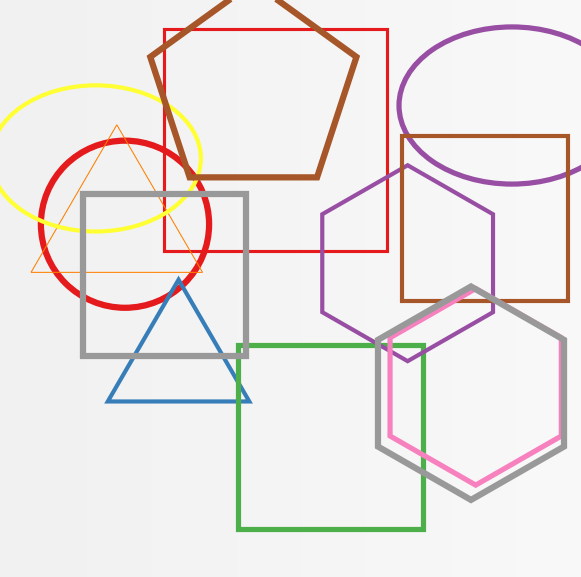[{"shape": "circle", "thickness": 3, "radius": 0.72, "center": [0.215, 0.611]}, {"shape": "square", "thickness": 1.5, "radius": 0.96, "center": [0.474, 0.757]}, {"shape": "triangle", "thickness": 2, "radius": 0.7, "center": [0.307, 0.374]}, {"shape": "square", "thickness": 2.5, "radius": 0.8, "center": [0.569, 0.242]}, {"shape": "hexagon", "thickness": 2, "radius": 0.85, "center": [0.701, 0.543]}, {"shape": "oval", "thickness": 2.5, "radius": 0.97, "center": [0.881, 0.816]}, {"shape": "triangle", "thickness": 0.5, "radius": 0.85, "center": [0.201, 0.613]}, {"shape": "oval", "thickness": 2, "radius": 0.9, "center": [0.165, 0.725]}, {"shape": "pentagon", "thickness": 3, "radius": 0.93, "center": [0.436, 0.843]}, {"shape": "square", "thickness": 2, "radius": 0.72, "center": [0.834, 0.62]}, {"shape": "hexagon", "thickness": 2.5, "radius": 0.85, "center": [0.818, 0.329]}, {"shape": "hexagon", "thickness": 3, "radius": 0.92, "center": [0.81, 0.318]}, {"shape": "square", "thickness": 3, "radius": 0.7, "center": [0.282, 0.523]}]